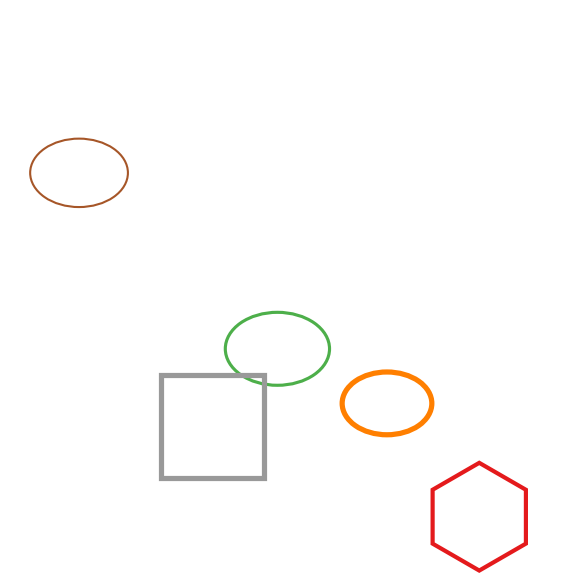[{"shape": "hexagon", "thickness": 2, "radius": 0.47, "center": [0.83, 0.104]}, {"shape": "oval", "thickness": 1.5, "radius": 0.45, "center": [0.48, 0.395]}, {"shape": "oval", "thickness": 2.5, "radius": 0.39, "center": [0.67, 0.301]}, {"shape": "oval", "thickness": 1, "radius": 0.42, "center": [0.137, 0.7]}, {"shape": "square", "thickness": 2.5, "radius": 0.45, "center": [0.368, 0.261]}]